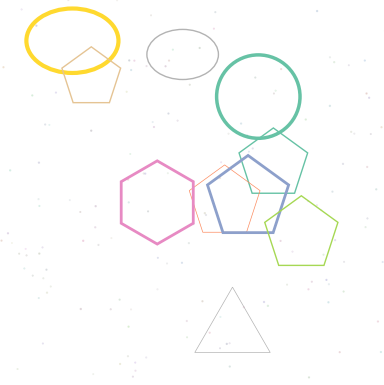[{"shape": "circle", "thickness": 2.5, "radius": 0.54, "center": [0.671, 0.749]}, {"shape": "pentagon", "thickness": 1, "radius": 0.47, "center": [0.71, 0.574]}, {"shape": "pentagon", "thickness": 0.5, "radius": 0.48, "center": [0.584, 0.475]}, {"shape": "pentagon", "thickness": 2, "radius": 0.55, "center": [0.644, 0.485]}, {"shape": "hexagon", "thickness": 2, "radius": 0.54, "center": [0.408, 0.474]}, {"shape": "pentagon", "thickness": 1, "radius": 0.5, "center": [0.783, 0.392]}, {"shape": "oval", "thickness": 3, "radius": 0.6, "center": [0.188, 0.894]}, {"shape": "pentagon", "thickness": 1, "radius": 0.4, "center": [0.237, 0.798]}, {"shape": "triangle", "thickness": 0.5, "radius": 0.57, "center": [0.604, 0.141]}, {"shape": "oval", "thickness": 1, "radius": 0.46, "center": [0.474, 0.859]}]